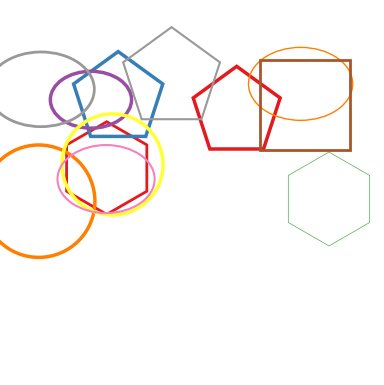[{"shape": "hexagon", "thickness": 2, "radius": 0.6, "center": [0.277, 0.563]}, {"shape": "pentagon", "thickness": 2.5, "radius": 0.59, "center": [0.615, 0.709]}, {"shape": "pentagon", "thickness": 2.5, "radius": 0.61, "center": [0.307, 0.744]}, {"shape": "hexagon", "thickness": 0.5, "radius": 0.61, "center": [0.855, 0.483]}, {"shape": "oval", "thickness": 2.5, "radius": 0.53, "center": [0.236, 0.741]}, {"shape": "circle", "thickness": 2.5, "radius": 0.73, "center": [0.101, 0.477]}, {"shape": "oval", "thickness": 1, "radius": 0.68, "center": [0.781, 0.782]}, {"shape": "circle", "thickness": 2.5, "radius": 0.66, "center": [0.292, 0.573]}, {"shape": "square", "thickness": 2, "radius": 0.58, "center": [0.792, 0.726]}, {"shape": "oval", "thickness": 1.5, "radius": 0.63, "center": [0.276, 0.535]}, {"shape": "pentagon", "thickness": 1.5, "radius": 0.66, "center": [0.446, 0.797]}, {"shape": "oval", "thickness": 2, "radius": 0.69, "center": [0.106, 0.768]}]